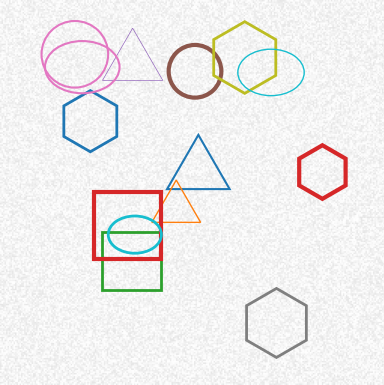[{"shape": "hexagon", "thickness": 2, "radius": 0.4, "center": [0.235, 0.685]}, {"shape": "triangle", "thickness": 1.5, "radius": 0.47, "center": [0.515, 0.556]}, {"shape": "triangle", "thickness": 1, "radius": 0.37, "center": [0.458, 0.459]}, {"shape": "square", "thickness": 2, "radius": 0.38, "center": [0.342, 0.323]}, {"shape": "square", "thickness": 3, "radius": 0.43, "center": [0.331, 0.414]}, {"shape": "hexagon", "thickness": 3, "radius": 0.35, "center": [0.837, 0.553]}, {"shape": "triangle", "thickness": 0.5, "radius": 0.45, "center": [0.344, 0.836]}, {"shape": "circle", "thickness": 3, "radius": 0.34, "center": [0.507, 0.815]}, {"shape": "circle", "thickness": 1.5, "radius": 0.43, "center": [0.194, 0.859]}, {"shape": "oval", "thickness": 1.5, "radius": 0.48, "center": [0.214, 0.826]}, {"shape": "hexagon", "thickness": 2, "radius": 0.45, "center": [0.718, 0.161]}, {"shape": "hexagon", "thickness": 2, "radius": 0.47, "center": [0.636, 0.851]}, {"shape": "oval", "thickness": 2, "radius": 0.35, "center": [0.35, 0.391]}, {"shape": "oval", "thickness": 1, "radius": 0.43, "center": [0.704, 0.812]}]